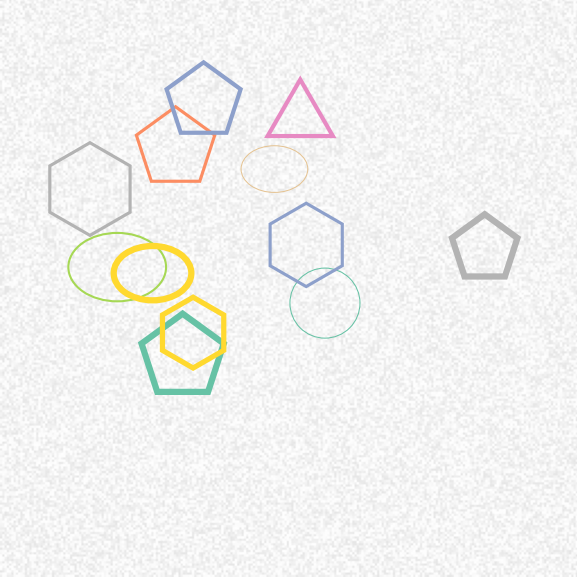[{"shape": "pentagon", "thickness": 3, "radius": 0.37, "center": [0.316, 0.381]}, {"shape": "circle", "thickness": 0.5, "radius": 0.3, "center": [0.563, 0.474]}, {"shape": "pentagon", "thickness": 1.5, "radius": 0.36, "center": [0.304, 0.743]}, {"shape": "hexagon", "thickness": 1.5, "radius": 0.36, "center": [0.53, 0.575]}, {"shape": "pentagon", "thickness": 2, "radius": 0.34, "center": [0.353, 0.824]}, {"shape": "triangle", "thickness": 2, "radius": 0.33, "center": [0.52, 0.796]}, {"shape": "oval", "thickness": 1, "radius": 0.42, "center": [0.203, 0.537]}, {"shape": "oval", "thickness": 3, "radius": 0.34, "center": [0.264, 0.526]}, {"shape": "hexagon", "thickness": 2.5, "radius": 0.31, "center": [0.334, 0.423]}, {"shape": "oval", "thickness": 0.5, "radius": 0.29, "center": [0.475, 0.706]}, {"shape": "pentagon", "thickness": 3, "radius": 0.3, "center": [0.839, 0.569]}, {"shape": "hexagon", "thickness": 1.5, "radius": 0.4, "center": [0.156, 0.672]}]